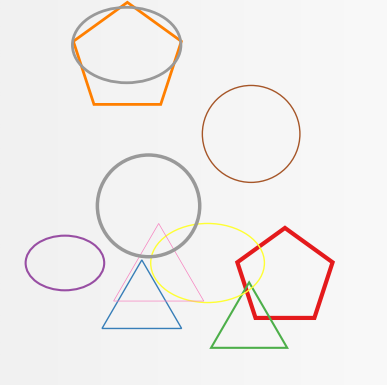[{"shape": "pentagon", "thickness": 3, "radius": 0.65, "center": [0.735, 0.279]}, {"shape": "triangle", "thickness": 1, "radius": 0.59, "center": [0.366, 0.206]}, {"shape": "triangle", "thickness": 1.5, "radius": 0.57, "center": [0.643, 0.153]}, {"shape": "oval", "thickness": 1.5, "radius": 0.51, "center": [0.168, 0.317]}, {"shape": "pentagon", "thickness": 2, "radius": 0.73, "center": [0.329, 0.847]}, {"shape": "oval", "thickness": 1, "radius": 0.73, "center": [0.536, 0.317]}, {"shape": "circle", "thickness": 1, "radius": 0.63, "center": [0.648, 0.652]}, {"shape": "triangle", "thickness": 0.5, "radius": 0.67, "center": [0.409, 0.285]}, {"shape": "oval", "thickness": 2, "radius": 0.7, "center": [0.327, 0.883]}, {"shape": "circle", "thickness": 2.5, "radius": 0.66, "center": [0.383, 0.465]}]